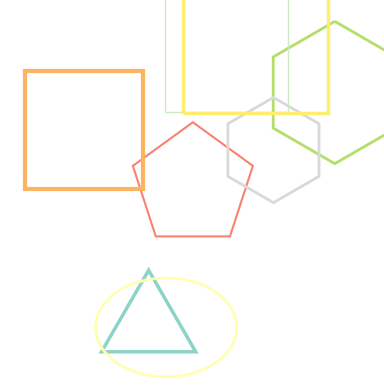[{"shape": "triangle", "thickness": 2.5, "radius": 0.71, "center": [0.386, 0.157]}, {"shape": "oval", "thickness": 2, "radius": 0.92, "center": [0.432, 0.149]}, {"shape": "pentagon", "thickness": 1.5, "radius": 0.82, "center": [0.501, 0.519]}, {"shape": "square", "thickness": 3, "radius": 0.77, "center": [0.219, 0.662]}, {"shape": "hexagon", "thickness": 2, "radius": 0.92, "center": [0.87, 0.76]}, {"shape": "hexagon", "thickness": 2, "radius": 0.68, "center": [0.71, 0.61]}, {"shape": "square", "thickness": 1, "radius": 0.8, "center": [0.588, 0.87]}, {"shape": "square", "thickness": 2.5, "radius": 0.94, "center": [0.663, 0.894]}]